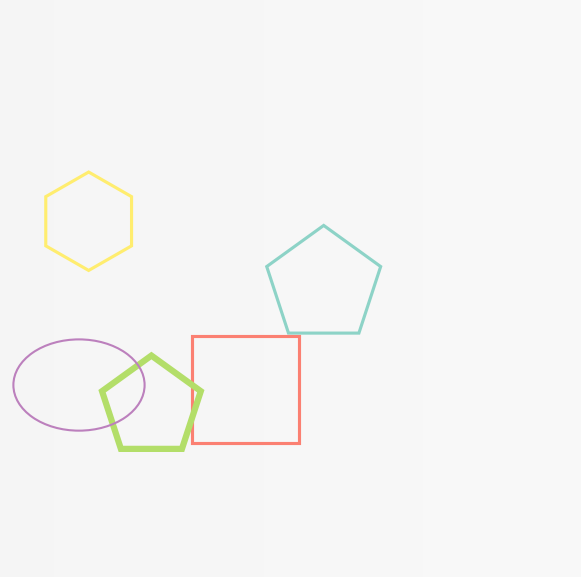[{"shape": "pentagon", "thickness": 1.5, "radius": 0.52, "center": [0.557, 0.506]}, {"shape": "square", "thickness": 1.5, "radius": 0.46, "center": [0.423, 0.324]}, {"shape": "pentagon", "thickness": 3, "radius": 0.45, "center": [0.261, 0.294]}, {"shape": "oval", "thickness": 1, "radius": 0.56, "center": [0.136, 0.332]}, {"shape": "hexagon", "thickness": 1.5, "radius": 0.43, "center": [0.153, 0.616]}]